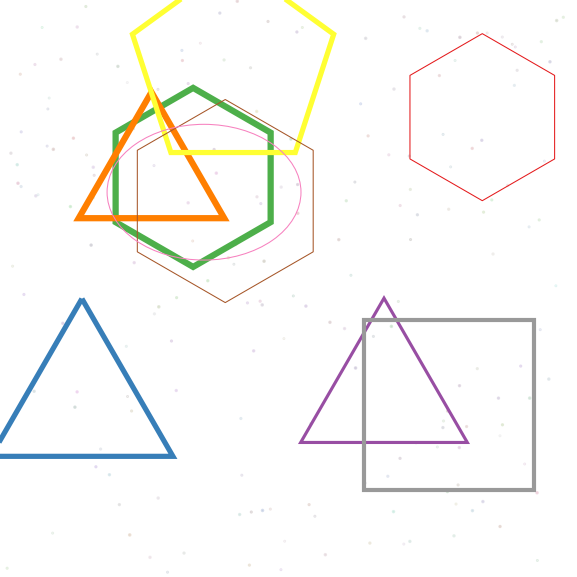[{"shape": "hexagon", "thickness": 0.5, "radius": 0.72, "center": [0.835, 0.796]}, {"shape": "triangle", "thickness": 2.5, "radius": 0.91, "center": [0.142, 0.3]}, {"shape": "hexagon", "thickness": 3, "radius": 0.77, "center": [0.334, 0.692]}, {"shape": "triangle", "thickness": 1.5, "radius": 0.83, "center": [0.665, 0.316]}, {"shape": "triangle", "thickness": 3, "radius": 0.73, "center": [0.262, 0.694]}, {"shape": "pentagon", "thickness": 2.5, "radius": 0.92, "center": [0.404, 0.883]}, {"shape": "hexagon", "thickness": 0.5, "radius": 0.88, "center": [0.39, 0.651]}, {"shape": "oval", "thickness": 0.5, "radius": 0.84, "center": [0.353, 0.666]}, {"shape": "square", "thickness": 2, "radius": 0.74, "center": [0.777, 0.298]}]